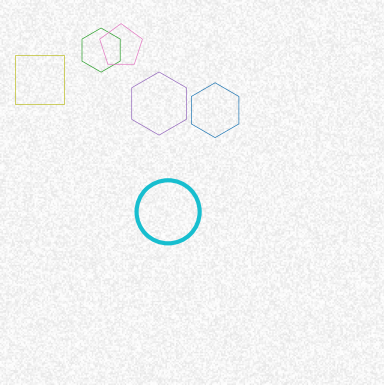[{"shape": "hexagon", "thickness": 0.5, "radius": 0.36, "center": [0.559, 0.714]}, {"shape": "hexagon", "thickness": 0.5, "radius": 0.29, "center": [0.263, 0.87]}, {"shape": "hexagon", "thickness": 0.5, "radius": 0.41, "center": [0.413, 0.731]}, {"shape": "pentagon", "thickness": 0.5, "radius": 0.29, "center": [0.314, 0.88]}, {"shape": "square", "thickness": 0.5, "radius": 0.32, "center": [0.102, 0.793]}, {"shape": "circle", "thickness": 3, "radius": 0.41, "center": [0.437, 0.45]}]